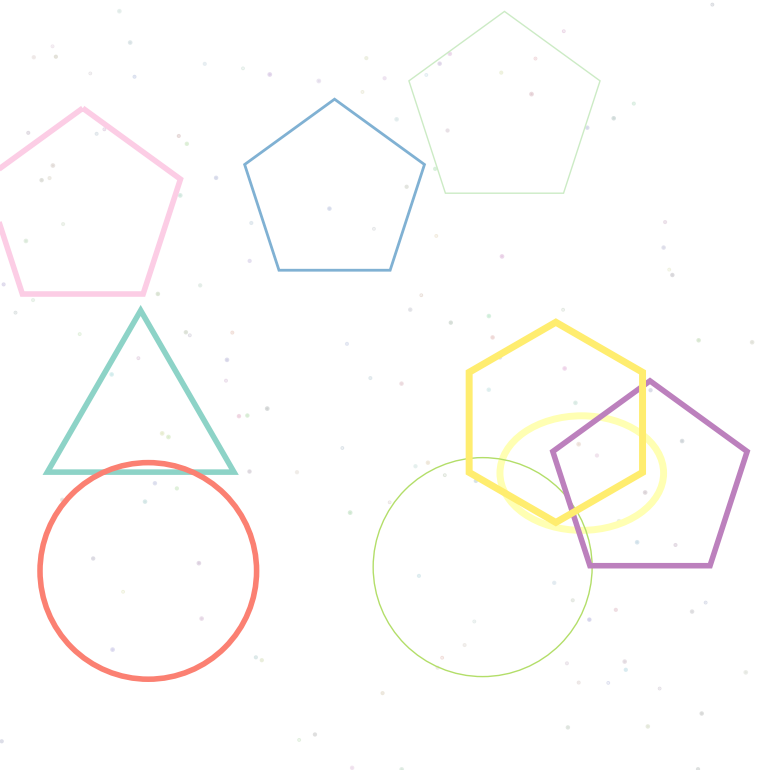[{"shape": "triangle", "thickness": 2, "radius": 0.7, "center": [0.183, 0.457]}, {"shape": "oval", "thickness": 2.5, "radius": 0.53, "center": [0.756, 0.386]}, {"shape": "circle", "thickness": 2, "radius": 0.7, "center": [0.193, 0.259]}, {"shape": "pentagon", "thickness": 1, "radius": 0.61, "center": [0.434, 0.748]}, {"shape": "circle", "thickness": 0.5, "radius": 0.71, "center": [0.627, 0.263]}, {"shape": "pentagon", "thickness": 2, "radius": 0.67, "center": [0.107, 0.726]}, {"shape": "pentagon", "thickness": 2, "radius": 0.66, "center": [0.844, 0.373]}, {"shape": "pentagon", "thickness": 0.5, "radius": 0.65, "center": [0.655, 0.855]}, {"shape": "hexagon", "thickness": 2.5, "radius": 0.65, "center": [0.722, 0.452]}]